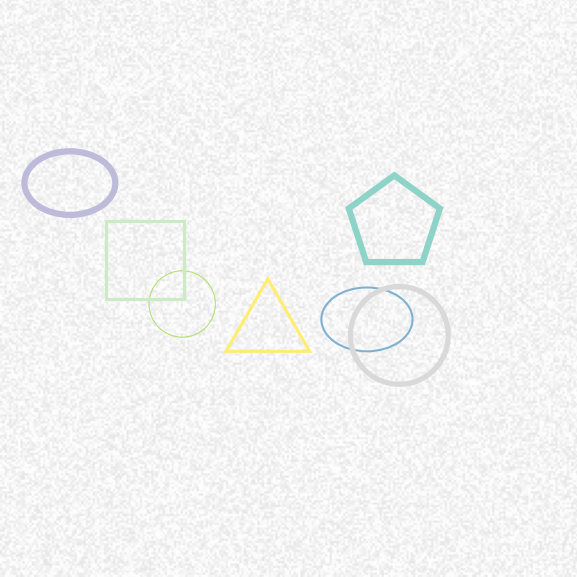[{"shape": "pentagon", "thickness": 3, "radius": 0.41, "center": [0.683, 0.612]}, {"shape": "oval", "thickness": 3, "radius": 0.39, "center": [0.121, 0.682]}, {"shape": "oval", "thickness": 1, "radius": 0.39, "center": [0.635, 0.446]}, {"shape": "circle", "thickness": 0.5, "radius": 0.29, "center": [0.315, 0.473]}, {"shape": "circle", "thickness": 2.5, "radius": 0.42, "center": [0.691, 0.418]}, {"shape": "square", "thickness": 1.5, "radius": 0.34, "center": [0.251, 0.549]}, {"shape": "triangle", "thickness": 1.5, "radius": 0.42, "center": [0.464, 0.433]}]